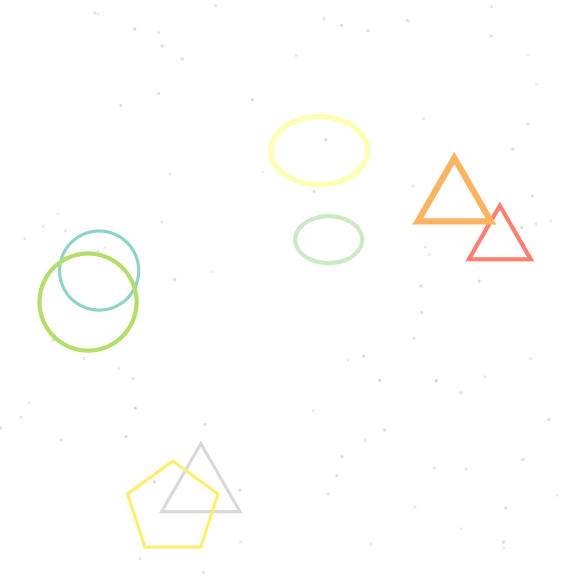[{"shape": "circle", "thickness": 1.5, "radius": 0.34, "center": [0.172, 0.531]}, {"shape": "oval", "thickness": 2.5, "radius": 0.42, "center": [0.553, 0.738]}, {"shape": "triangle", "thickness": 2, "radius": 0.31, "center": [0.866, 0.581]}, {"shape": "triangle", "thickness": 3, "radius": 0.37, "center": [0.787, 0.652]}, {"shape": "circle", "thickness": 2, "radius": 0.42, "center": [0.152, 0.476]}, {"shape": "triangle", "thickness": 1.5, "radius": 0.39, "center": [0.348, 0.152]}, {"shape": "oval", "thickness": 2, "radius": 0.29, "center": [0.569, 0.584]}, {"shape": "pentagon", "thickness": 1.5, "radius": 0.41, "center": [0.299, 0.118]}]